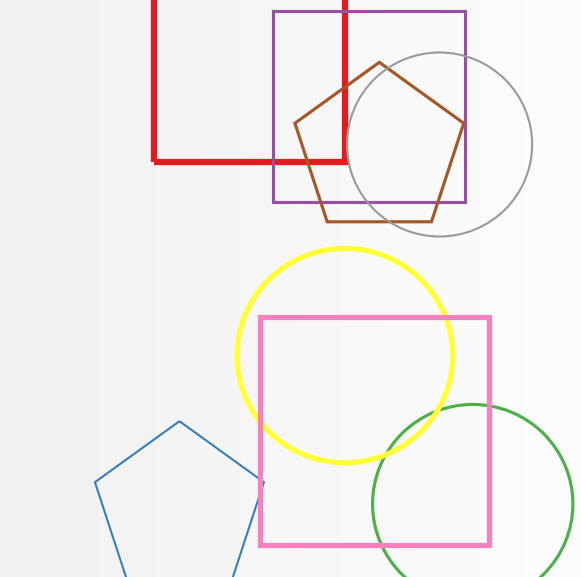[{"shape": "square", "thickness": 3, "radius": 0.82, "center": [0.43, 0.883]}, {"shape": "pentagon", "thickness": 1, "radius": 0.76, "center": [0.309, 0.117]}, {"shape": "circle", "thickness": 1.5, "radius": 0.86, "center": [0.813, 0.126]}, {"shape": "square", "thickness": 1.5, "radius": 0.83, "center": [0.634, 0.814]}, {"shape": "circle", "thickness": 2.5, "radius": 0.93, "center": [0.594, 0.383]}, {"shape": "pentagon", "thickness": 1.5, "radius": 0.76, "center": [0.653, 0.739]}, {"shape": "square", "thickness": 2.5, "radius": 0.99, "center": [0.644, 0.253]}, {"shape": "circle", "thickness": 1, "radius": 0.8, "center": [0.756, 0.749]}]